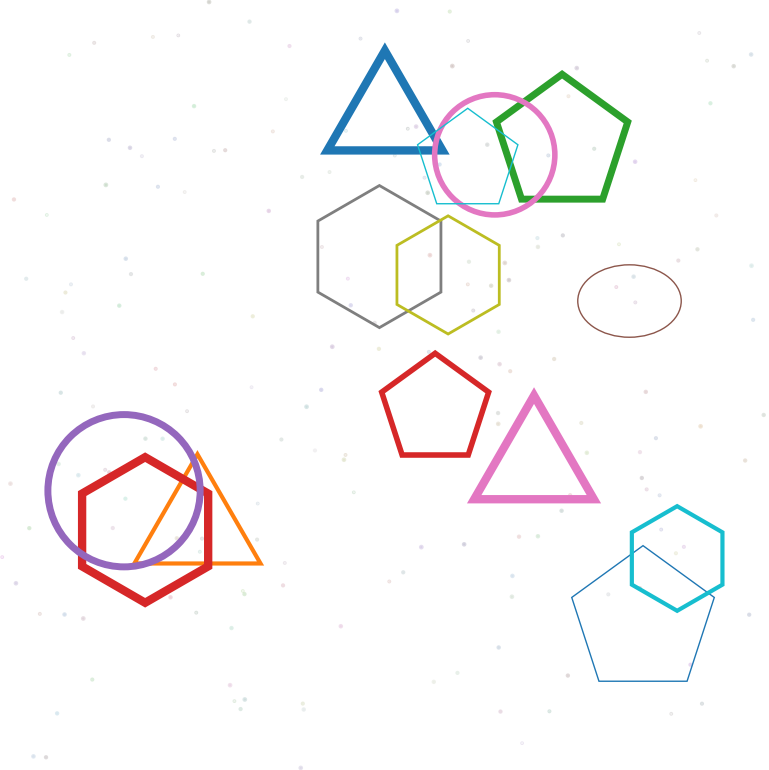[{"shape": "triangle", "thickness": 3, "radius": 0.43, "center": [0.5, 0.848]}, {"shape": "pentagon", "thickness": 0.5, "radius": 0.49, "center": [0.835, 0.194]}, {"shape": "triangle", "thickness": 1.5, "radius": 0.47, "center": [0.256, 0.315]}, {"shape": "pentagon", "thickness": 2.5, "radius": 0.45, "center": [0.73, 0.814]}, {"shape": "pentagon", "thickness": 2, "radius": 0.37, "center": [0.565, 0.468]}, {"shape": "hexagon", "thickness": 3, "radius": 0.47, "center": [0.188, 0.312]}, {"shape": "circle", "thickness": 2.5, "radius": 0.49, "center": [0.161, 0.363]}, {"shape": "oval", "thickness": 0.5, "radius": 0.34, "center": [0.818, 0.609]}, {"shape": "circle", "thickness": 2, "radius": 0.39, "center": [0.643, 0.799]}, {"shape": "triangle", "thickness": 3, "radius": 0.45, "center": [0.694, 0.397]}, {"shape": "hexagon", "thickness": 1, "radius": 0.46, "center": [0.493, 0.667]}, {"shape": "hexagon", "thickness": 1, "radius": 0.38, "center": [0.582, 0.643]}, {"shape": "pentagon", "thickness": 0.5, "radius": 0.34, "center": [0.607, 0.791]}, {"shape": "hexagon", "thickness": 1.5, "radius": 0.34, "center": [0.879, 0.275]}]